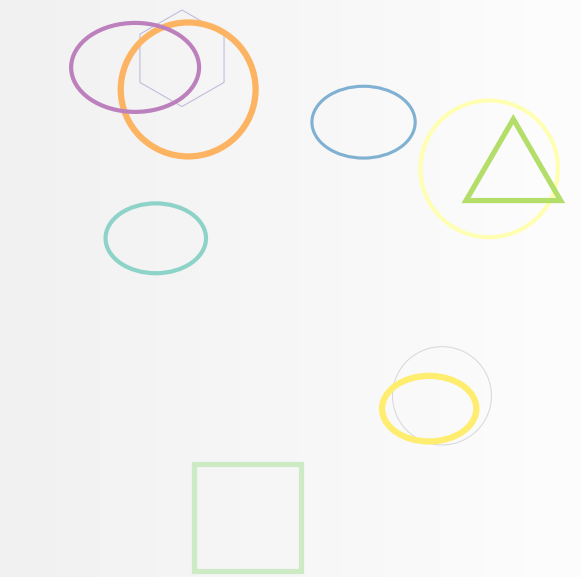[{"shape": "oval", "thickness": 2, "radius": 0.43, "center": [0.268, 0.586]}, {"shape": "circle", "thickness": 2, "radius": 0.59, "center": [0.842, 0.707]}, {"shape": "hexagon", "thickness": 0.5, "radius": 0.42, "center": [0.313, 0.898]}, {"shape": "oval", "thickness": 1.5, "radius": 0.44, "center": [0.625, 0.788]}, {"shape": "circle", "thickness": 3, "radius": 0.58, "center": [0.324, 0.844]}, {"shape": "triangle", "thickness": 2.5, "radius": 0.47, "center": [0.883, 0.699]}, {"shape": "circle", "thickness": 0.5, "radius": 0.43, "center": [0.76, 0.314]}, {"shape": "oval", "thickness": 2, "radius": 0.55, "center": [0.232, 0.882]}, {"shape": "square", "thickness": 2.5, "radius": 0.46, "center": [0.425, 0.103]}, {"shape": "oval", "thickness": 3, "radius": 0.41, "center": [0.738, 0.292]}]